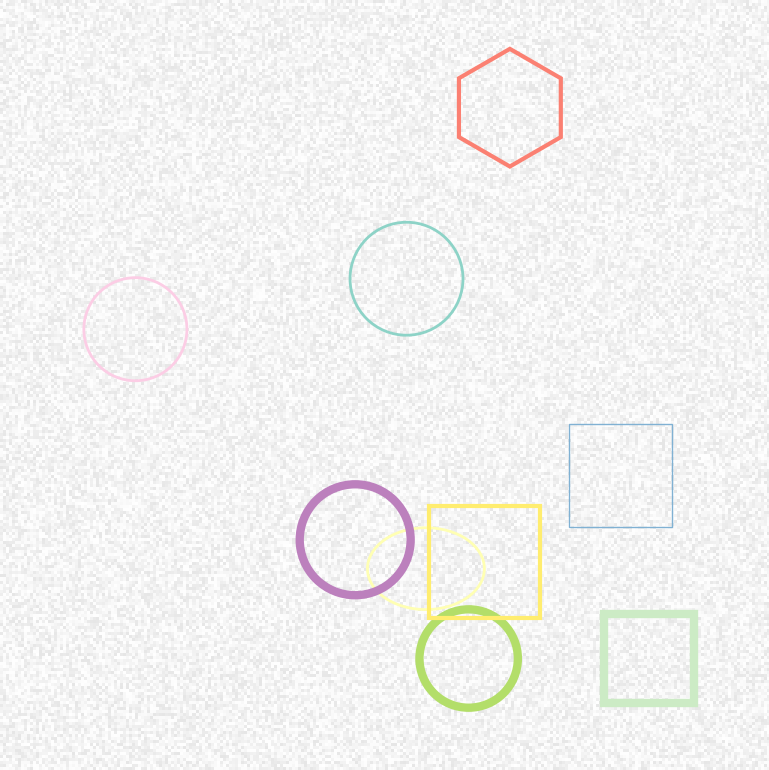[{"shape": "circle", "thickness": 1, "radius": 0.37, "center": [0.528, 0.638]}, {"shape": "oval", "thickness": 1, "radius": 0.38, "center": [0.553, 0.261]}, {"shape": "hexagon", "thickness": 1.5, "radius": 0.38, "center": [0.662, 0.86]}, {"shape": "square", "thickness": 0.5, "radius": 0.33, "center": [0.805, 0.382]}, {"shape": "circle", "thickness": 3, "radius": 0.32, "center": [0.609, 0.145]}, {"shape": "circle", "thickness": 1, "radius": 0.33, "center": [0.176, 0.572]}, {"shape": "circle", "thickness": 3, "radius": 0.36, "center": [0.461, 0.299]}, {"shape": "square", "thickness": 3, "radius": 0.29, "center": [0.843, 0.145]}, {"shape": "square", "thickness": 1.5, "radius": 0.36, "center": [0.629, 0.27]}]